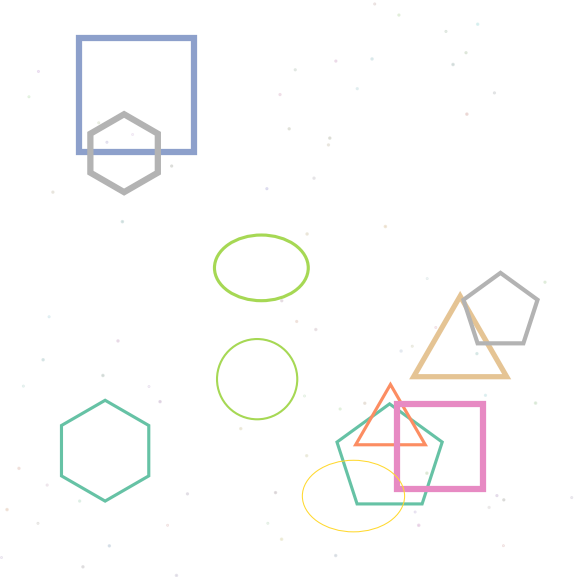[{"shape": "pentagon", "thickness": 1.5, "radius": 0.48, "center": [0.675, 0.204]}, {"shape": "hexagon", "thickness": 1.5, "radius": 0.44, "center": [0.182, 0.219]}, {"shape": "triangle", "thickness": 1.5, "radius": 0.35, "center": [0.676, 0.264]}, {"shape": "square", "thickness": 3, "radius": 0.5, "center": [0.236, 0.834]}, {"shape": "square", "thickness": 3, "radius": 0.37, "center": [0.762, 0.226]}, {"shape": "circle", "thickness": 1, "radius": 0.35, "center": [0.445, 0.343]}, {"shape": "oval", "thickness": 1.5, "radius": 0.41, "center": [0.453, 0.535]}, {"shape": "oval", "thickness": 0.5, "radius": 0.44, "center": [0.612, 0.14]}, {"shape": "triangle", "thickness": 2.5, "radius": 0.47, "center": [0.797, 0.393]}, {"shape": "pentagon", "thickness": 2, "radius": 0.34, "center": [0.867, 0.459]}, {"shape": "hexagon", "thickness": 3, "radius": 0.34, "center": [0.215, 0.734]}]